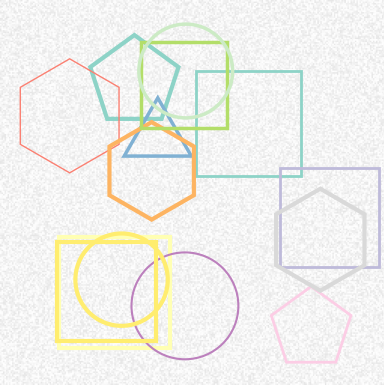[{"shape": "pentagon", "thickness": 3, "radius": 0.6, "center": [0.349, 0.789]}, {"shape": "square", "thickness": 2, "radius": 0.68, "center": [0.644, 0.68]}, {"shape": "square", "thickness": 3, "radius": 0.72, "center": [0.297, 0.241]}, {"shape": "square", "thickness": 2, "radius": 0.64, "center": [0.855, 0.435]}, {"shape": "hexagon", "thickness": 1, "radius": 0.74, "center": [0.181, 0.699]}, {"shape": "triangle", "thickness": 2.5, "radius": 0.5, "center": [0.41, 0.645]}, {"shape": "hexagon", "thickness": 3, "radius": 0.63, "center": [0.394, 0.556]}, {"shape": "square", "thickness": 2.5, "radius": 0.56, "center": [0.479, 0.779]}, {"shape": "pentagon", "thickness": 2, "radius": 0.54, "center": [0.808, 0.147]}, {"shape": "hexagon", "thickness": 3, "radius": 0.66, "center": [0.832, 0.377]}, {"shape": "circle", "thickness": 1.5, "radius": 0.69, "center": [0.48, 0.206]}, {"shape": "circle", "thickness": 2.5, "radius": 0.61, "center": [0.482, 0.816]}, {"shape": "circle", "thickness": 3, "radius": 0.6, "center": [0.316, 0.274]}, {"shape": "square", "thickness": 3, "radius": 0.64, "center": [0.276, 0.243]}]